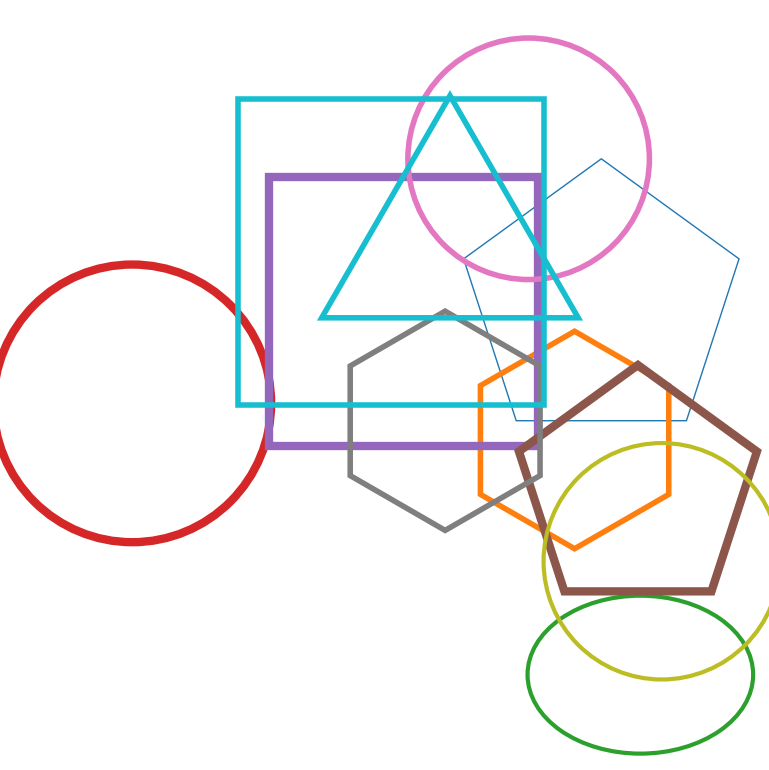[{"shape": "pentagon", "thickness": 0.5, "radius": 0.94, "center": [0.781, 0.606]}, {"shape": "hexagon", "thickness": 2, "radius": 0.71, "center": [0.746, 0.429]}, {"shape": "oval", "thickness": 1.5, "radius": 0.73, "center": [0.832, 0.124]}, {"shape": "circle", "thickness": 3, "radius": 0.9, "center": [0.172, 0.476]}, {"shape": "square", "thickness": 3, "radius": 0.87, "center": [0.524, 0.596]}, {"shape": "pentagon", "thickness": 3, "radius": 0.81, "center": [0.828, 0.363]}, {"shape": "circle", "thickness": 2, "radius": 0.78, "center": [0.687, 0.794]}, {"shape": "hexagon", "thickness": 2, "radius": 0.71, "center": [0.578, 0.454]}, {"shape": "circle", "thickness": 1.5, "radius": 0.77, "center": [0.859, 0.271]}, {"shape": "triangle", "thickness": 2, "radius": 0.96, "center": [0.584, 0.683]}, {"shape": "square", "thickness": 2, "radius": 0.99, "center": [0.508, 0.672]}]